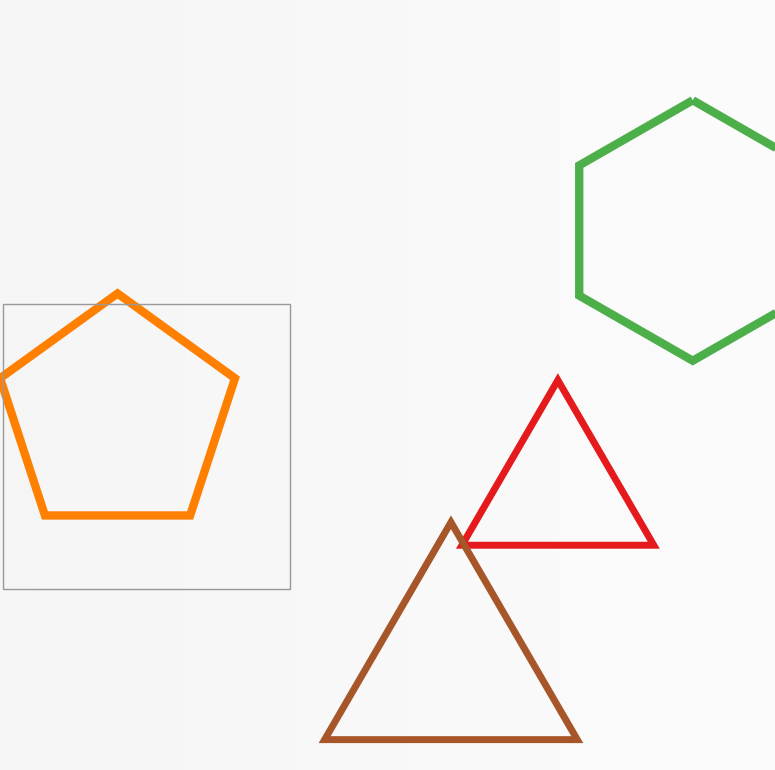[{"shape": "triangle", "thickness": 2.5, "radius": 0.71, "center": [0.72, 0.363]}, {"shape": "hexagon", "thickness": 3, "radius": 0.85, "center": [0.894, 0.701]}, {"shape": "pentagon", "thickness": 3, "radius": 0.8, "center": [0.152, 0.459]}, {"shape": "triangle", "thickness": 2.5, "radius": 0.94, "center": [0.582, 0.134]}, {"shape": "square", "thickness": 0.5, "radius": 0.92, "center": [0.189, 0.42]}]